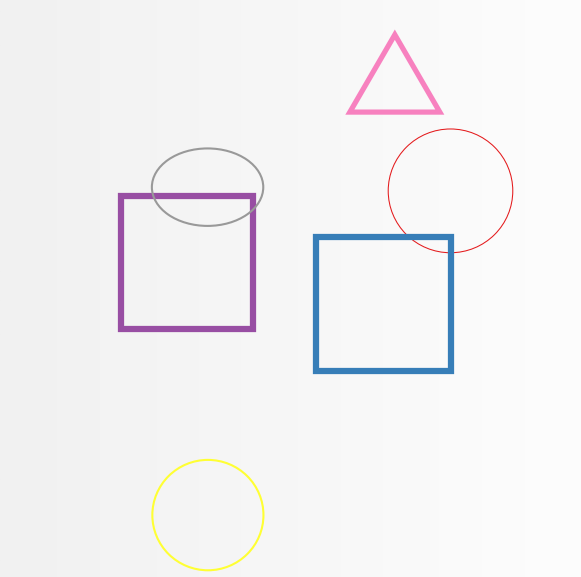[{"shape": "circle", "thickness": 0.5, "radius": 0.54, "center": [0.775, 0.669]}, {"shape": "square", "thickness": 3, "radius": 0.58, "center": [0.66, 0.473]}, {"shape": "square", "thickness": 3, "radius": 0.57, "center": [0.322, 0.545]}, {"shape": "circle", "thickness": 1, "radius": 0.48, "center": [0.358, 0.107]}, {"shape": "triangle", "thickness": 2.5, "radius": 0.45, "center": [0.679, 0.85]}, {"shape": "oval", "thickness": 1, "radius": 0.48, "center": [0.357, 0.675]}]